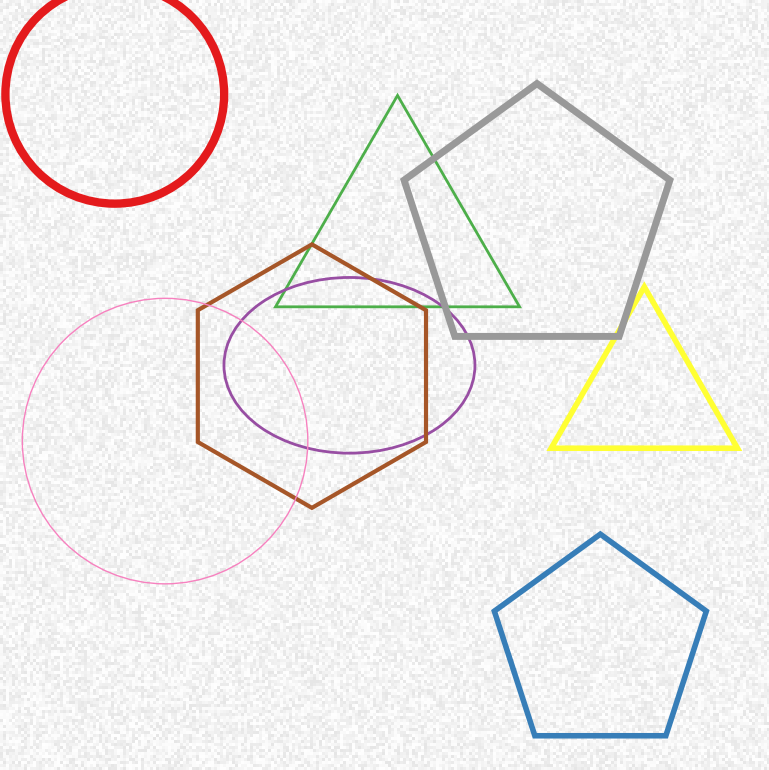[{"shape": "circle", "thickness": 3, "radius": 0.71, "center": [0.149, 0.878]}, {"shape": "pentagon", "thickness": 2, "radius": 0.72, "center": [0.78, 0.162]}, {"shape": "triangle", "thickness": 1, "radius": 0.92, "center": [0.516, 0.693]}, {"shape": "oval", "thickness": 1, "radius": 0.81, "center": [0.454, 0.526]}, {"shape": "triangle", "thickness": 2, "radius": 0.7, "center": [0.837, 0.488]}, {"shape": "hexagon", "thickness": 1.5, "radius": 0.86, "center": [0.405, 0.512]}, {"shape": "circle", "thickness": 0.5, "radius": 0.93, "center": [0.214, 0.427]}, {"shape": "pentagon", "thickness": 2.5, "radius": 0.91, "center": [0.697, 0.71]}]